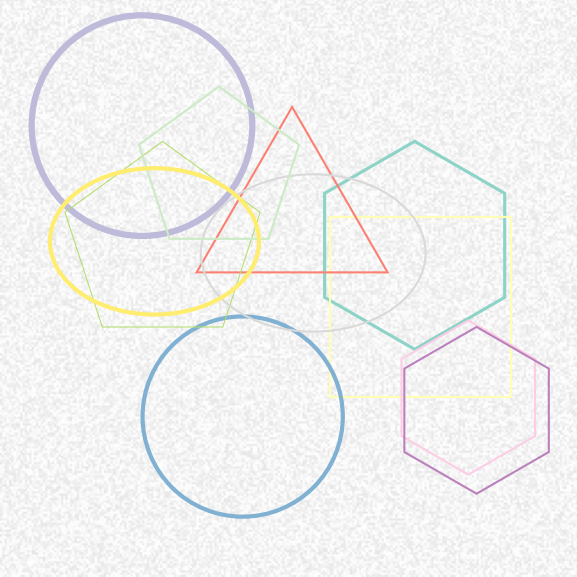[{"shape": "hexagon", "thickness": 1.5, "radius": 0.9, "center": [0.718, 0.574]}, {"shape": "square", "thickness": 1, "radius": 0.78, "center": [0.729, 0.467]}, {"shape": "circle", "thickness": 3, "radius": 0.96, "center": [0.246, 0.782]}, {"shape": "triangle", "thickness": 1, "radius": 0.95, "center": [0.506, 0.623]}, {"shape": "circle", "thickness": 2, "radius": 0.87, "center": [0.42, 0.278]}, {"shape": "pentagon", "thickness": 0.5, "radius": 0.89, "center": [0.281, 0.577]}, {"shape": "hexagon", "thickness": 1, "radius": 0.67, "center": [0.811, 0.311]}, {"shape": "oval", "thickness": 1, "radius": 0.97, "center": [0.542, 0.561]}, {"shape": "hexagon", "thickness": 1, "radius": 0.72, "center": [0.825, 0.289]}, {"shape": "pentagon", "thickness": 1, "radius": 0.73, "center": [0.379, 0.704]}, {"shape": "oval", "thickness": 2, "radius": 0.91, "center": [0.268, 0.581]}]